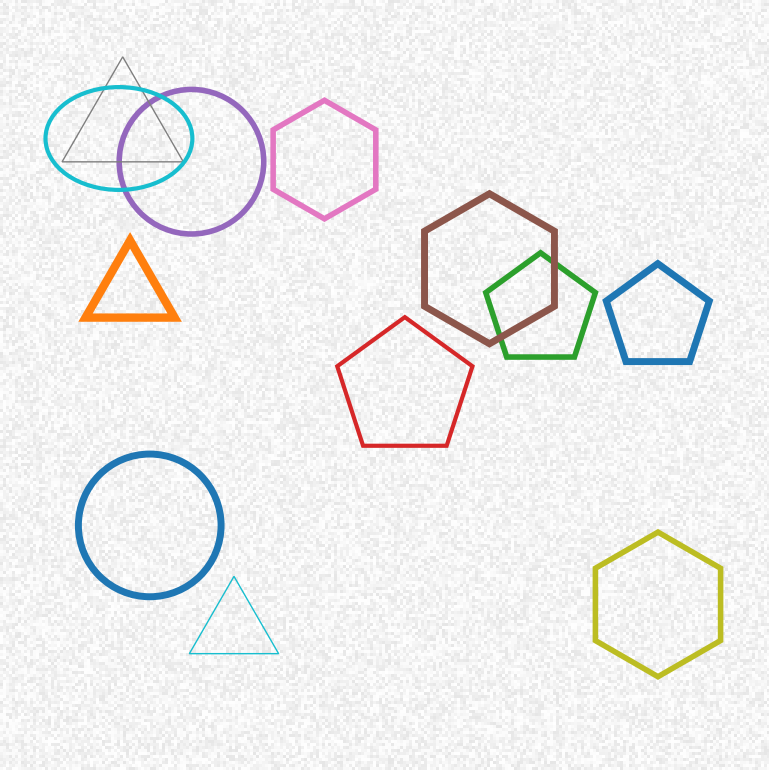[{"shape": "circle", "thickness": 2.5, "radius": 0.46, "center": [0.194, 0.318]}, {"shape": "pentagon", "thickness": 2.5, "radius": 0.35, "center": [0.854, 0.587]}, {"shape": "triangle", "thickness": 3, "radius": 0.33, "center": [0.169, 0.621]}, {"shape": "pentagon", "thickness": 2, "radius": 0.37, "center": [0.702, 0.597]}, {"shape": "pentagon", "thickness": 1.5, "radius": 0.46, "center": [0.526, 0.496]}, {"shape": "circle", "thickness": 2, "radius": 0.47, "center": [0.249, 0.79]}, {"shape": "hexagon", "thickness": 2.5, "radius": 0.49, "center": [0.636, 0.651]}, {"shape": "hexagon", "thickness": 2, "radius": 0.38, "center": [0.421, 0.793]}, {"shape": "triangle", "thickness": 0.5, "radius": 0.45, "center": [0.159, 0.835]}, {"shape": "hexagon", "thickness": 2, "radius": 0.47, "center": [0.855, 0.215]}, {"shape": "triangle", "thickness": 0.5, "radius": 0.33, "center": [0.304, 0.185]}, {"shape": "oval", "thickness": 1.5, "radius": 0.48, "center": [0.154, 0.82]}]